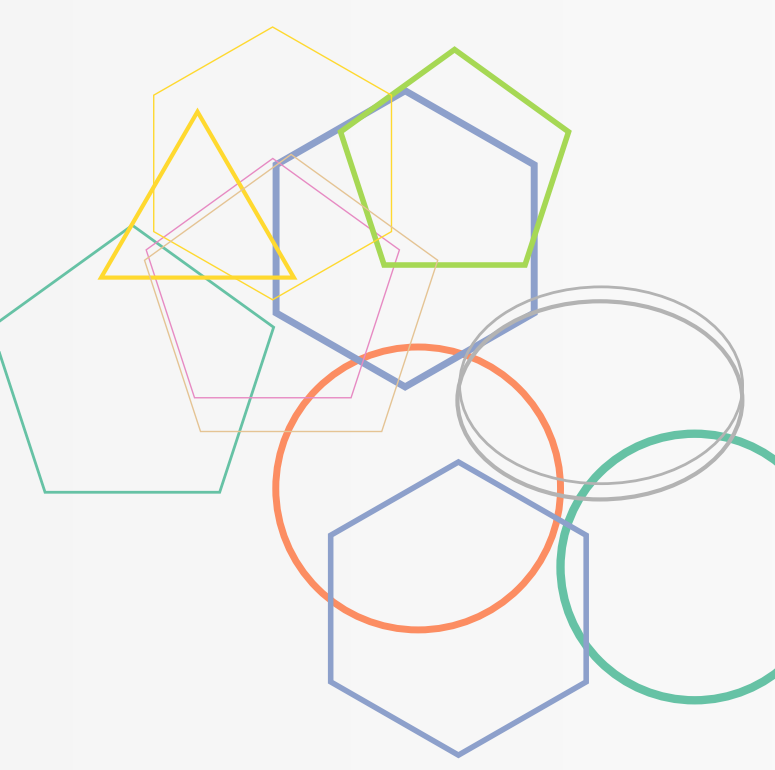[{"shape": "circle", "thickness": 3, "radius": 0.87, "center": [0.896, 0.264]}, {"shape": "pentagon", "thickness": 1, "radius": 0.96, "center": [0.171, 0.516]}, {"shape": "circle", "thickness": 2.5, "radius": 0.92, "center": [0.54, 0.366]}, {"shape": "hexagon", "thickness": 2.5, "radius": 0.96, "center": [0.523, 0.69]}, {"shape": "hexagon", "thickness": 2, "radius": 0.95, "center": [0.592, 0.21]}, {"shape": "pentagon", "thickness": 0.5, "radius": 0.86, "center": [0.352, 0.622]}, {"shape": "pentagon", "thickness": 2, "radius": 0.77, "center": [0.587, 0.781]}, {"shape": "hexagon", "thickness": 0.5, "radius": 0.89, "center": [0.352, 0.788]}, {"shape": "triangle", "thickness": 1.5, "radius": 0.72, "center": [0.255, 0.711]}, {"shape": "pentagon", "thickness": 0.5, "radius": 0.99, "center": [0.376, 0.601]}, {"shape": "oval", "thickness": 1, "radius": 0.91, "center": [0.776, 0.5]}, {"shape": "oval", "thickness": 1.5, "radius": 0.92, "center": [0.774, 0.48]}]